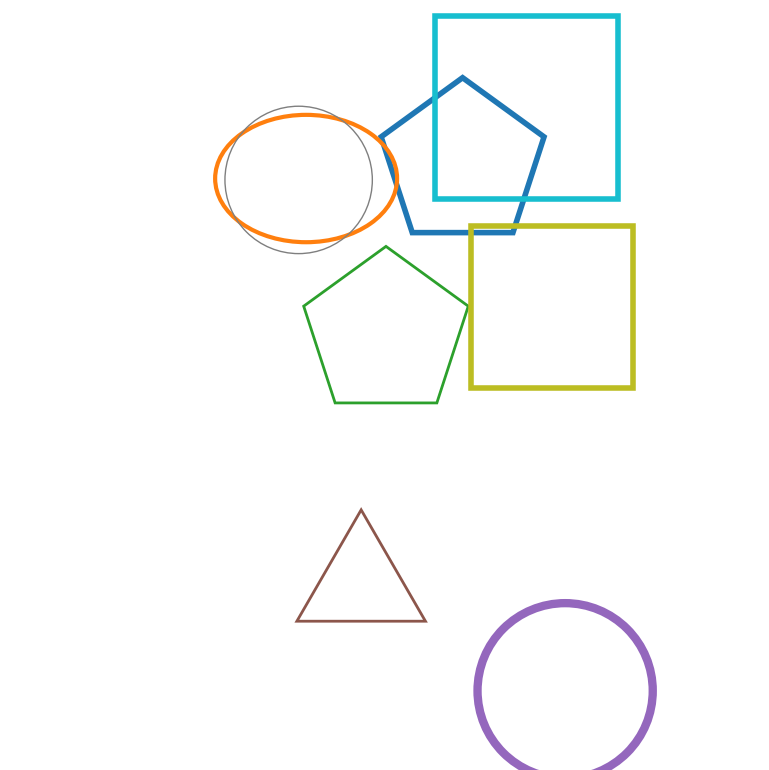[{"shape": "pentagon", "thickness": 2, "radius": 0.56, "center": [0.601, 0.788]}, {"shape": "oval", "thickness": 1.5, "radius": 0.59, "center": [0.398, 0.768]}, {"shape": "pentagon", "thickness": 1, "radius": 0.56, "center": [0.501, 0.568]}, {"shape": "circle", "thickness": 3, "radius": 0.57, "center": [0.734, 0.103]}, {"shape": "triangle", "thickness": 1, "radius": 0.48, "center": [0.469, 0.241]}, {"shape": "circle", "thickness": 0.5, "radius": 0.48, "center": [0.388, 0.766]}, {"shape": "square", "thickness": 2, "radius": 0.53, "center": [0.717, 0.602]}, {"shape": "square", "thickness": 2, "radius": 0.59, "center": [0.683, 0.86]}]